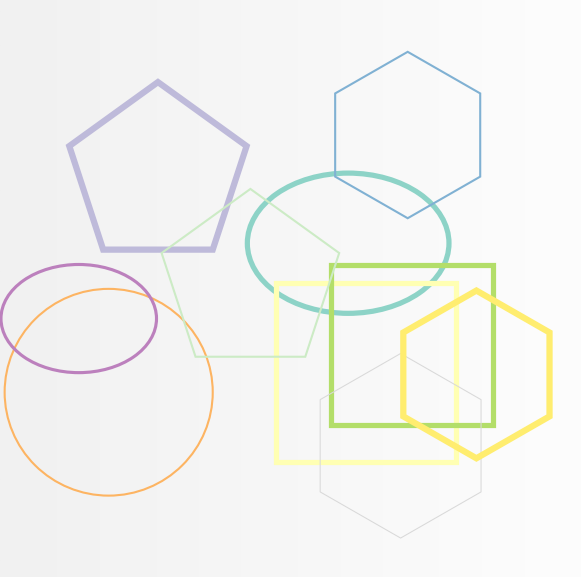[{"shape": "oval", "thickness": 2.5, "radius": 0.87, "center": [0.599, 0.578]}, {"shape": "square", "thickness": 2.5, "radius": 0.78, "center": [0.63, 0.354]}, {"shape": "pentagon", "thickness": 3, "radius": 0.8, "center": [0.272, 0.697]}, {"shape": "hexagon", "thickness": 1, "radius": 0.72, "center": [0.701, 0.765]}, {"shape": "circle", "thickness": 1, "radius": 0.9, "center": [0.187, 0.32]}, {"shape": "square", "thickness": 2.5, "radius": 0.69, "center": [0.709, 0.402]}, {"shape": "hexagon", "thickness": 0.5, "radius": 0.8, "center": [0.689, 0.227]}, {"shape": "oval", "thickness": 1.5, "radius": 0.67, "center": [0.135, 0.448]}, {"shape": "pentagon", "thickness": 1, "radius": 0.8, "center": [0.431, 0.511]}, {"shape": "hexagon", "thickness": 3, "radius": 0.73, "center": [0.82, 0.351]}]